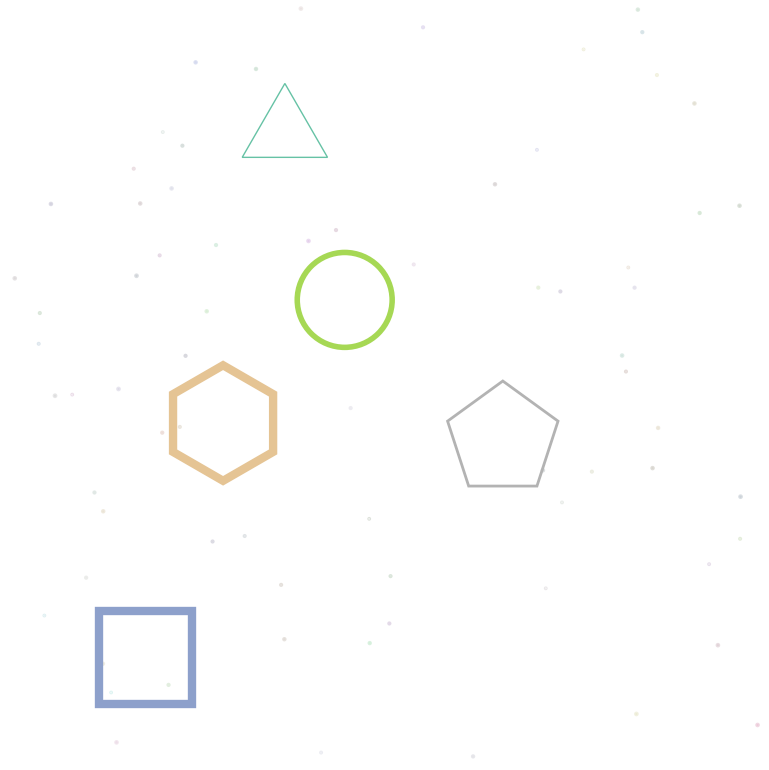[{"shape": "triangle", "thickness": 0.5, "radius": 0.32, "center": [0.37, 0.828]}, {"shape": "square", "thickness": 3, "radius": 0.3, "center": [0.189, 0.146]}, {"shape": "circle", "thickness": 2, "radius": 0.31, "center": [0.448, 0.611]}, {"shape": "hexagon", "thickness": 3, "radius": 0.38, "center": [0.29, 0.451]}, {"shape": "pentagon", "thickness": 1, "radius": 0.38, "center": [0.653, 0.43]}]